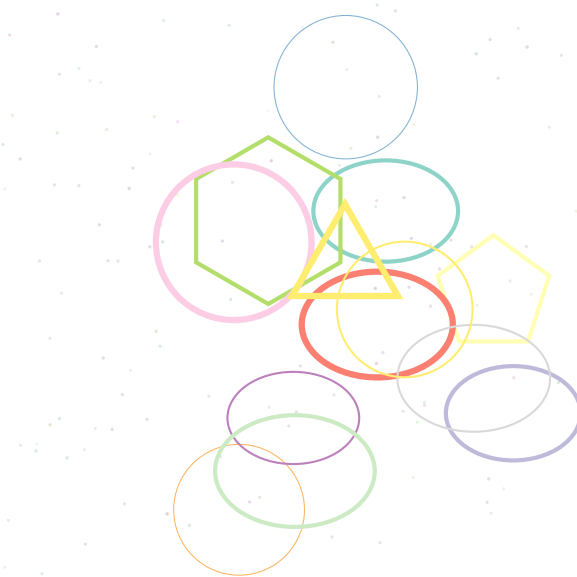[{"shape": "oval", "thickness": 2, "radius": 0.63, "center": [0.668, 0.634]}, {"shape": "pentagon", "thickness": 2, "radius": 0.51, "center": [0.854, 0.49]}, {"shape": "oval", "thickness": 2, "radius": 0.58, "center": [0.889, 0.284]}, {"shape": "oval", "thickness": 3, "radius": 0.65, "center": [0.653, 0.437]}, {"shape": "circle", "thickness": 0.5, "radius": 0.62, "center": [0.599, 0.848]}, {"shape": "circle", "thickness": 0.5, "radius": 0.57, "center": [0.414, 0.116]}, {"shape": "hexagon", "thickness": 2, "radius": 0.72, "center": [0.465, 0.617]}, {"shape": "circle", "thickness": 3, "radius": 0.67, "center": [0.405, 0.58]}, {"shape": "oval", "thickness": 1, "radius": 0.66, "center": [0.82, 0.344]}, {"shape": "oval", "thickness": 1, "radius": 0.57, "center": [0.508, 0.275]}, {"shape": "oval", "thickness": 2, "radius": 0.69, "center": [0.511, 0.183]}, {"shape": "triangle", "thickness": 3, "radius": 0.53, "center": [0.597, 0.54]}, {"shape": "circle", "thickness": 1, "radius": 0.59, "center": [0.701, 0.463]}]